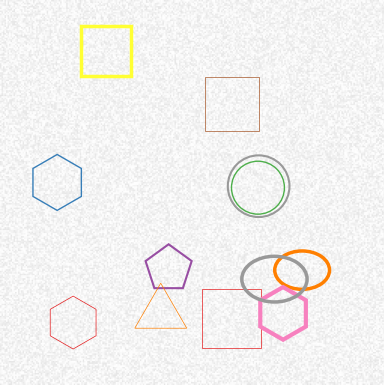[{"shape": "square", "thickness": 0.5, "radius": 0.38, "center": [0.601, 0.172]}, {"shape": "hexagon", "thickness": 0.5, "radius": 0.34, "center": [0.19, 0.162]}, {"shape": "hexagon", "thickness": 1, "radius": 0.36, "center": [0.148, 0.526]}, {"shape": "circle", "thickness": 1, "radius": 0.34, "center": [0.67, 0.513]}, {"shape": "pentagon", "thickness": 1.5, "radius": 0.31, "center": [0.438, 0.302]}, {"shape": "oval", "thickness": 2.5, "radius": 0.36, "center": [0.785, 0.298]}, {"shape": "triangle", "thickness": 0.5, "radius": 0.39, "center": [0.418, 0.186]}, {"shape": "square", "thickness": 2.5, "radius": 0.32, "center": [0.276, 0.868]}, {"shape": "square", "thickness": 0.5, "radius": 0.35, "center": [0.603, 0.73]}, {"shape": "hexagon", "thickness": 3, "radius": 0.34, "center": [0.735, 0.186]}, {"shape": "circle", "thickness": 1.5, "radius": 0.4, "center": [0.672, 0.516]}, {"shape": "oval", "thickness": 2.5, "radius": 0.42, "center": [0.713, 0.275]}]